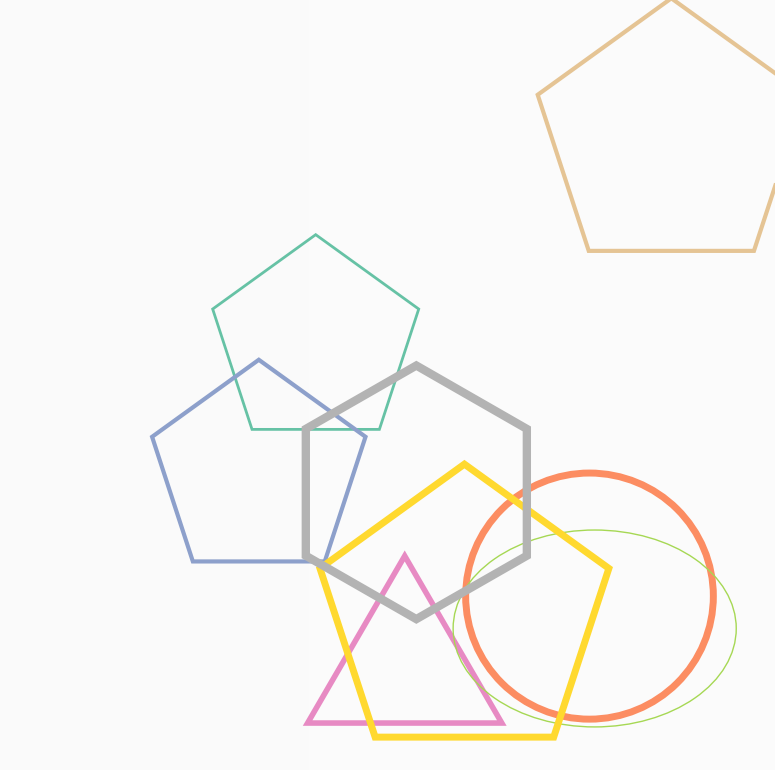[{"shape": "pentagon", "thickness": 1, "radius": 0.7, "center": [0.407, 0.555]}, {"shape": "circle", "thickness": 2.5, "radius": 0.8, "center": [0.761, 0.226]}, {"shape": "pentagon", "thickness": 1.5, "radius": 0.72, "center": [0.334, 0.388]}, {"shape": "triangle", "thickness": 2, "radius": 0.72, "center": [0.522, 0.133]}, {"shape": "oval", "thickness": 0.5, "radius": 0.91, "center": [0.767, 0.184]}, {"shape": "pentagon", "thickness": 2.5, "radius": 0.98, "center": [0.599, 0.201]}, {"shape": "pentagon", "thickness": 1.5, "radius": 0.91, "center": [0.866, 0.821]}, {"shape": "hexagon", "thickness": 3, "radius": 0.82, "center": [0.537, 0.361]}]